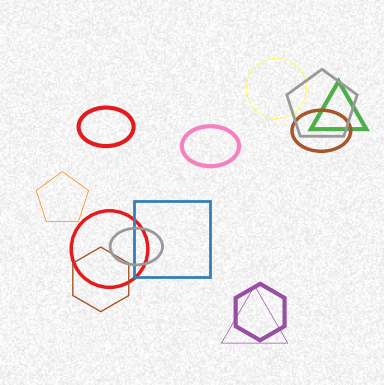[{"shape": "oval", "thickness": 3, "radius": 0.36, "center": [0.276, 0.671]}, {"shape": "circle", "thickness": 2.5, "radius": 0.5, "center": [0.285, 0.353]}, {"shape": "square", "thickness": 2, "radius": 0.49, "center": [0.447, 0.379]}, {"shape": "triangle", "thickness": 3, "radius": 0.42, "center": [0.88, 0.706]}, {"shape": "triangle", "thickness": 0.5, "radius": 0.5, "center": [0.661, 0.159]}, {"shape": "hexagon", "thickness": 3, "radius": 0.37, "center": [0.676, 0.189]}, {"shape": "pentagon", "thickness": 0.5, "radius": 0.36, "center": [0.162, 0.483]}, {"shape": "circle", "thickness": 0.5, "radius": 0.39, "center": [0.718, 0.771]}, {"shape": "oval", "thickness": 2.5, "radius": 0.38, "center": [0.835, 0.66]}, {"shape": "hexagon", "thickness": 1, "radius": 0.42, "center": [0.262, 0.274]}, {"shape": "oval", "thickness": 3, "radius": 0.37, "center": [0.547, 0.62]}, {"shape": "oval", "thickness": 2, "radius": 0.34, "center": [0.354, 0.36]}, {"shape": "pentagon", "thickness": 2, "radius": 0.48, "center": [0.836, 0.724]}]